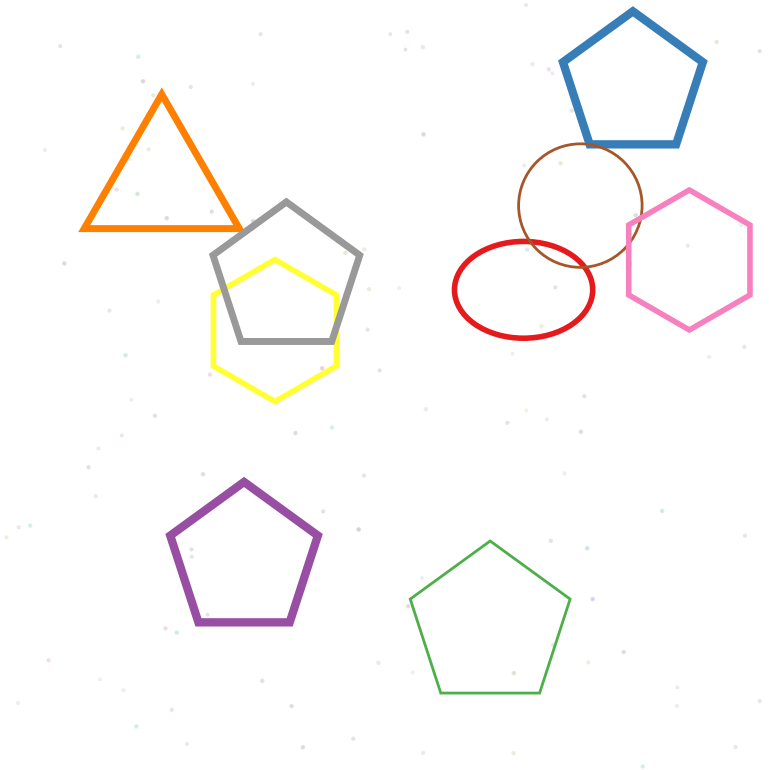[{"shape": "oval", "thickness": 2, "radius": 0.45, "center": [0.68, 0.624]}, {"shape": "pentagon", "thickness": 3, "radius": 0.48, "center": [0.822, 0.89]}, {"shape": "pentagon", "thickness": 1, "radius": 0.55, "center": [0.637, 0.188]}, {"shape": "pentagon", "thickness": 3, "radius": 0.5, "center": [0.317, 0.273]}, {"shape": "triangle", "thickness": 2.5, "radius": 0.58, "center": [0.21, 0.761]}, {"shape": "hexagon", "thickness": 2, "radius": 0.46, "center": [0.357, 0.571]}, {"shape": "circle", "thickness": 1, "radius": 0.4, "center": [0.754, 0.733]}, {"shape": "hexagon", "thickness": 2, "radius": 0.45, "center": [0.895, 0.662]}, {"shape": "pentagon", "thickness": 2.5, "radius": 0.5, "center": [0.372, 0.638]}]